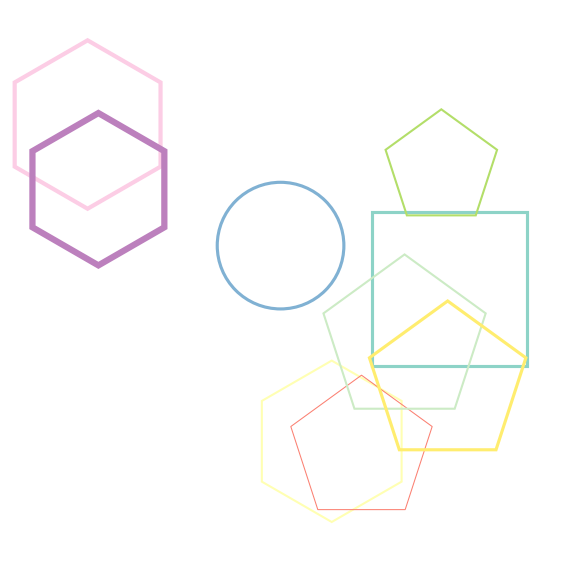[{"shape": "square", "thickness": 1.5, "radius": 0.67, "center": [0.779, 0.499]}, {"shape": "hexagon", "thickness": 1, "radius": 0.7, "center": [0.574, 0.235]}, {"shape": "pentagon", "thickness": 0.5, "radius": 0.64, "center": [0.626, 0.221]}, {"shape": "circle", "thickness": 1.5, "radius": 0.55, "center": [0.486, 0.574]}, {"shape": "pentagon", "thickness": 1, "radius": 0.51, "center": [0.764, 0.708]}, {"shape": "hexagon", "thickness": 2, "radius": 0.73, "center": [0.152, 0.783]}, {"shape": "hexagon", "thickness": 3, "radius": 0.66, "center": [0.17, 0.671]}, {"shape": "pentagon", "thickness": 1, "radius": 0.74, "center": [0.701, 0.411]}, {"shape": "pentagon", "thickness": 1.5, "radius": 0.71, "center": [0.775, 0.336]}]